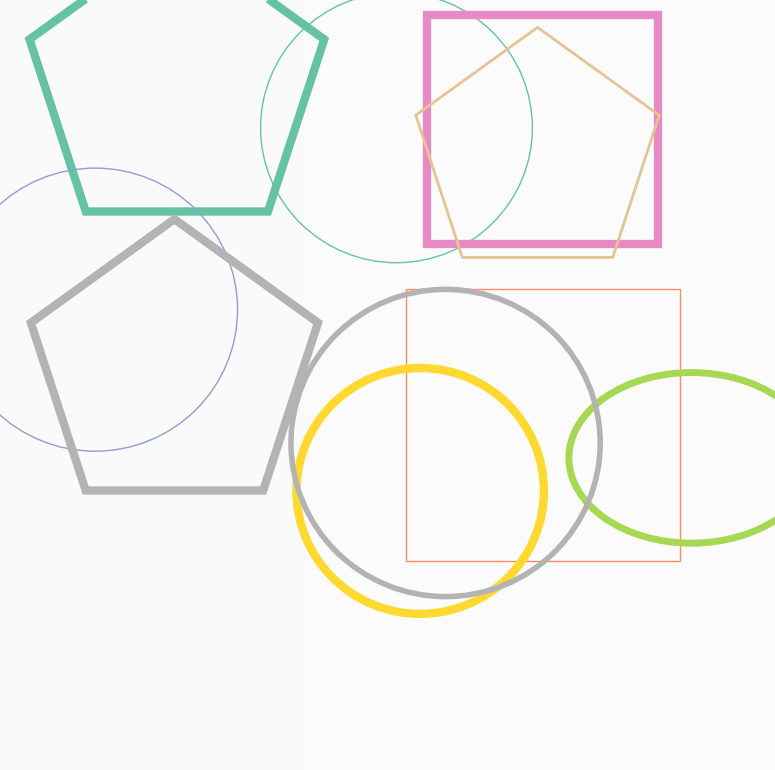[{"shape": "circle", "thickness": 0.5, "radius": 0.88, "center": [0.512, 0.834]}, {"shape": "pentagon", "thickness": 3, "radius": 1.0, "center": [0.228, 0.887]}, {"shape": "square", "thickness": 0.5, "radius": 0.88, "center": [0.701, 0.448]}, {"shape": "circle", "thickness": 0.5, "radius": 0.92, "center": [0.123, 0.598]}, {"shape": "square", "thickness": 3, "radius": 0.74, "center": [0.7, 0.832]}, {"shape": "oval", "thickness": 2.5, "radius": 0.79, "center": [0.892, 0.405]}, {"shape": "circle", "thickness": 3, "radius": 0.8, "center": [0.542, 0.362]}, {"shape": "pentagon", "thickness": 1, "radius": 0.83, "center": [0.694, 0.799]}, {"shape": "pentagon", "thickness": 3, "radius": 0.97, "center": [0.225, 0.521]}, {"shape": "circle", "thickness": 2, "radius": 1.0, "center": [0.575, 0.425]}]